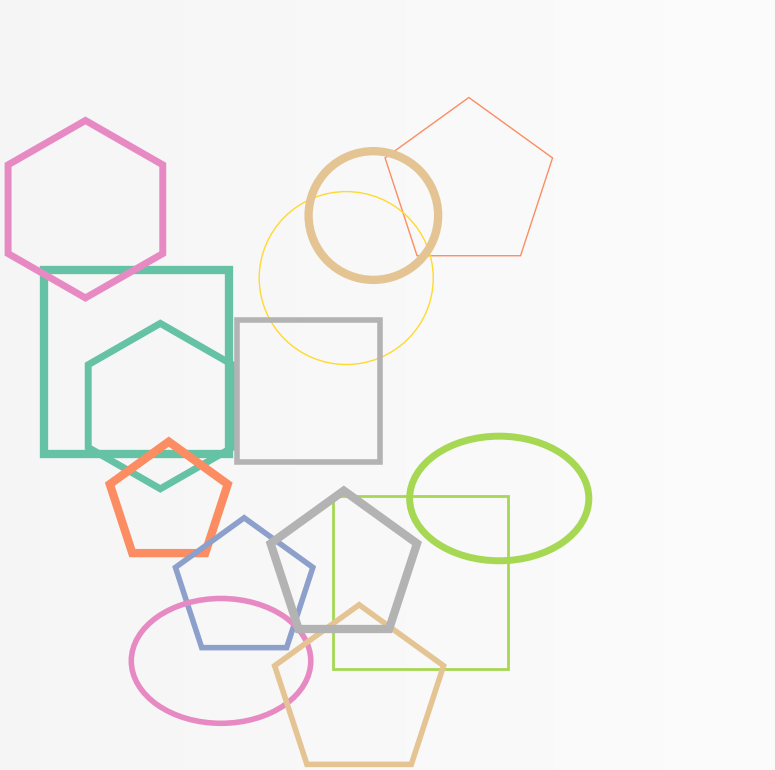[{"shape": "hexagon", "thickness": 2.5, "radius": 0.54, "center": [0.207, 0.473]}, {"shape": "square", "thickness": 3, "radius": 0.6, "center": [0.177, 0.529]}, {"shape": "pentagon", "thickness": 0.5, "radius": 0.57, "center": [0.605, 0.76]}, {"shape": "pentagon", "thickness": 3, "radius": 0.4, "center": [0.218, 0.346]}, {"shape": "pentagon", "thickness": 2, "radius": 0.47, "center": [0.315, 0.234]}, {"shape": "hexagon", "thickness": 2.5, "radius": 0.58, "center": [0.11, 0.728]}, {"shape": "oval", "thickness": 2, "radius": 0.58, "center": [0.285, 0.142]}, {"shape": "square", "thickness": 1, "radius": 0.56, "center": [0.542, 0.243]}, {"shape": "oval", "thickness": 2.5, "radius": 0.58, "center": [0.644, 0.353]}, {"shape": "circle", "thickness": 0.5, "radius": 0.56, "center": [0.447, 0.639]}, {"shape": "circle", "thickness": 3, "radius": 0.42, "center": [0.482, 0.72]}, {"shape": "pentagon", "thickness": 2, "radius": 0.57, "center": [0.463, 0.1]}, {"shape": "square", "thickness": 2, "radius": 0.46, "center": [0.398, 0.492]}, {"shape": "pentagon", "thickness": 3, "radius": 0.5, "center": [0.444, 0.263]}]